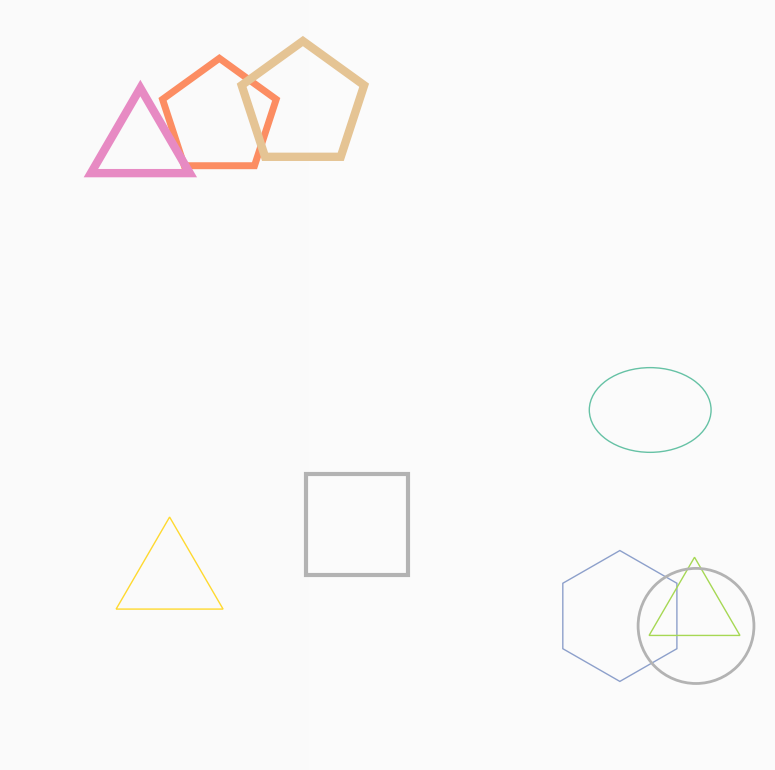[{"shape": "oval", "thickness": 0.5, "radius": 0.39, "center": [0.839, 0.468]}, {"shape": "pentagon", "thickness": 2.5, "radius": 0.39, "center": [0.283, 0.847]}, {"shape": "hexagon", "thickness": 0.5, "radius": 0.42, "center": [0.8, 0.2]}, {"shape": "triangle", "thickness": 3, "radius": 0.37, "center": [0.181, 0.812]}, {"shape": "triangle", "thickness": 0.5, "radius": 0.34, "center": [0.896, 0.209]}, {"shape": "triangle", "thickness": 0.5, "radius": 0.4, "center": [0.219, 0.249]}, {"shape": "pentagon", "thickness": 3, "radius": 0.42, "center": [0.391, 0.864]}, {"shape": "square", "thickness": 1.5, "radius": 0.33, "center": [0.461, 0.319]}, {"shape": "circle", "thickness": 1, "radius": 0.37, "center": [0.898, 0.187]}]